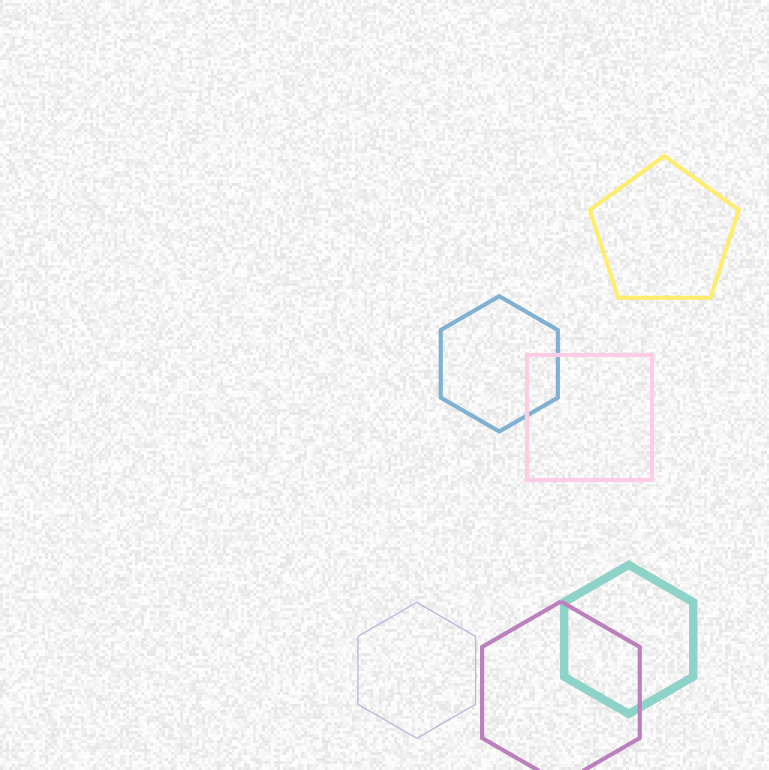[{"shape": "hexagon", "thickness": 3, "radius": 0.48, "center": [0.817, 0.17]}, {"shape": "hexagon", "thickness": 0.5, "radius": 0.44, "center": [0.541, 0.129]}, {"shape": "hexagon", "thickness": 1.5, "radius": 0.44, "center": [0.648, 0.527]}, {"shape": "square", "thickness": 1.5, "radius": 0.4, "center": [0.766, 0.457]}, {"shape": "hexagon", "thickness": 1.5, "radius": 0.59, "center": [0.728, 0.101]}, {"shape": "pentagon", "thickness": 1.5, "radius": 0.51, "center": [0.863, 0.696]}]